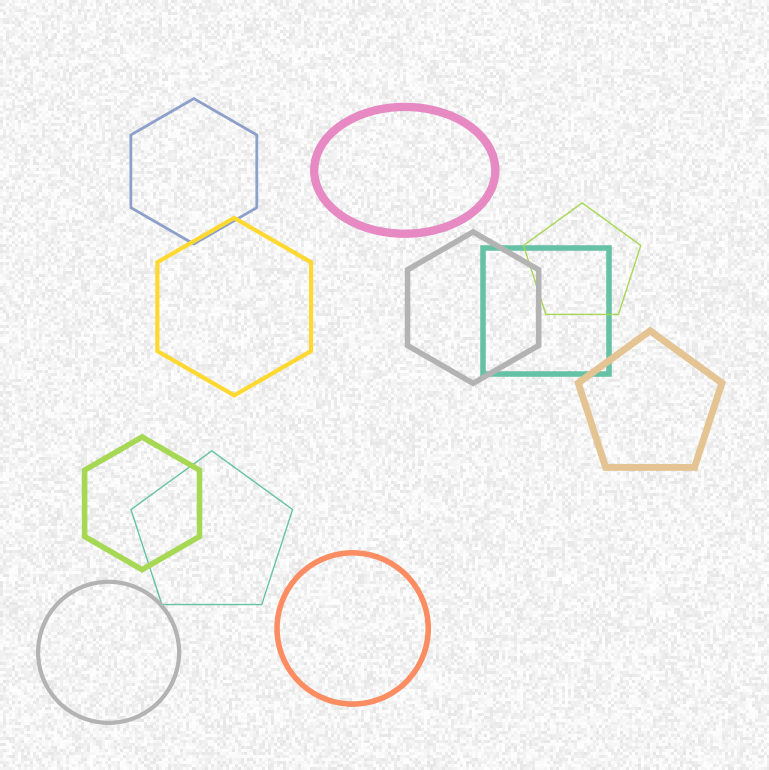[{"shape": "pentagon", "thickness": 0.5, "radius": 0.55, "center": [0.275, 0.304]}, {"shape": "square", "thickness": 2, "radius": 0.41, "center": [0.709, 0.596]}, {"shape": "circle", "thickness": 2, "radius": 0.49, "center": [0.458, 0.184]}, {"shape": "hexagon", "thickness": 1, "radius": 0.47, "center": [0.252, 0.778]}, {"shape": "oval", "thickness": 3, "radius": 0.59, "center": [0.526, 0.779]}, {"shape": "hexagon", "thickness": 2, "radius": 0.43, "center": [0.184, 0.346]}, {"shape": "pentagon", "thickness": 0.5, "radius": 0.4, "center": [0.756, 0.656]}, {"shape": "hexagon", "thickness": 1.5, "radius": 0.58, "center": [0.304, 0.602]}, {"shape": "pentagon", "thickness": 2.5, "radius": 0.49, "center": [0.844, 0.472]}, {"shape": "hexagon", "thickness": 2, "radius": 0.49, "center": [0.614, 0.6]}, {"shape": "circle", "thickness": 1.5, "radius": 0.46, "center": [0.141, 0.153]}]